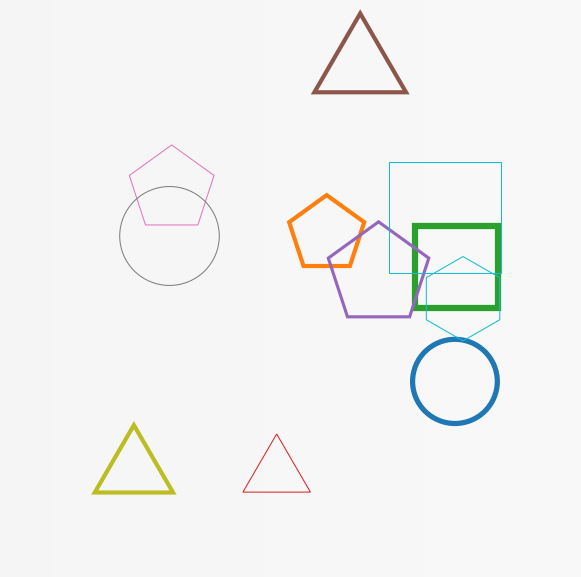[{"shape": "circle", "thickness": 2.5, "radius": 0.36, "center": [0.783, 0.339]}, {"shape": "pentagon", "thickness": 2, "radius": 0.34, "center": [0.562, 0.593]}, {"shape": "square", "thickness": 3, "radius": 0.35, "center": [0.785, 0.537]}, {"shape": "triangle", "thickness": 0.5, "radius": 0.34, "center": [0.476, 0.181]}, {"shape": "pentagon", "thickness": 1.5, "radius": 0.45, "center": [0.651, 0.524]}, {"shape": "triangle", "thickness": 2, "radius": 0.46, "center": [0.62, 0.885]}, {"shape": "pentagon", "thickness": 0.5, "radius": 0.38, "center": [0.295, 0.672]}, {"shape": "circle", "thickness": 0.5, "radius": 0.43, "center": [0.292, 0.59]}, {"shape": "triangle", "thickness": 2, "radius": 0.39, "center": [0.23, 0.185]}, {"shape": "square", "thickness": 0.5, "radius": 0.48, "center": [0.766, 0.623]}, {"shape": "hexagon", "thickness": 0.5, "radius": 0.36, "center": [0.797, 0.482]}]